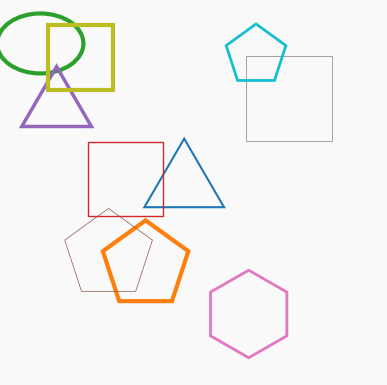[{"shape": "triangle", "thickness": 1.5, "radius": 0.59, "center": [0.475, 0.521]}, {"shape": "pentagon", "thickness": 3, "radius": 0.58, "center": [0.376, 0.312]}, {"shape": "oval", "thickness": 3, "radius": 0.56, "center": [0.104, 0.887]}, {"shape": "square", "thickness": 1, "radius": 0.48, "center": [0.325, 0.535]}, {"shape": "triangle", "thickness": 2.5, "radius": 0.52, "center": [0.146, 0.723]}, {"shape": "pentagon", "thickness": 0.5, "radius": 0.59, "center": [0.28, 0.34]}, {"shape": "hexagon", "thickness": 2, "radius": 0.57, "center": [0.642, 0.184]}, {"shape": "square", "thickness": 0.5, "radius": 0.55, "center": [0.746, 0.745]}, {"shape": "square", "thickness": 3, "radius": 0.42, "center": [0.208, 0.85]}, {"shape": "pentagon", "thickness": 2, "radius": 0.41, "center": [0.661, 0.857]}]